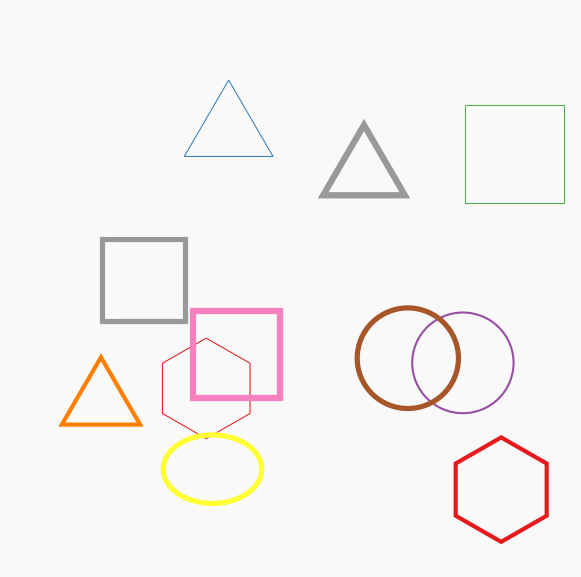[{"shape": "hexagon", "thickness": 0.5, "radius": 0.43, "center": [0.355, 0.327]}, {"shape": "hexagon", "thickness": 2, "radius": 0.45, "center": [0.862, 0.151]}, {"shape": "triangle", "thickness": 0.5, "radius": 0.44, "center": [0.393, 0.772]}, {"shape": "square", "thickness": 0.5, "radius": 0.42, "center": [0.886, 0.733]}, {"shape": "circle", "thickness": 1, "radius": 0.44, "center": [0.796, 0.371]}, {"shape": "triangle", "thickness": 2, "radius": 0.39, "center": [0.174, 0.303]}, {"shape": "oval", "thickness": 2.5, "radius": 0.42, "center": [0.366, 0.187]}, {"shape": "circle", "thickness": 2.5, "radius": 0.44, "center": [0.702, 0.379]}, {"shape": "square", "thickness": 3, "radius": 0.38, "center": [0.407, 0.385]}, {"shape": "triangle", "thickness": 3, "radius": 0.41, "center": [0.626, 0.702]}, {"shape": "square", "thickness": 2.5, "radius": 0.36, "center": [0.247, 0.515]}]